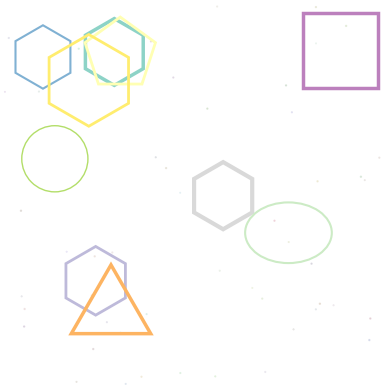[{"shape": "hexagon", "thickness": 2.5, "radius": 0.43, "center": [0.297, 0.865]}, {"shape": "pentagon", "thickness": 2, "radius": 0.48, "center": [0.312, 0.86]}, {"shape": "hexagon", "thickness": 2, "radius": 0.45, "center": [0.249, 0.271]}, {"shape": "hexagon", "thickness": 1.5, "radius": 0.41, "center": [0.112, 0.852]}, {"shape": "triangle", "thickness": 2.5, "radius": 0.6, "center": [0.288, 0.193]}, {"shape": "circle", "thickness": 1, "radius": 0.43, "center": [0.142, 0.588]}, {"shape": "hexagon", "thickness": 3, "radius": 0.44, "center": [0.58, 0.492]}, {"shape": "square", "thickness": 2.5, "radius": 0.49, "center": [0.885, 0.869]}, {"shape": "oval", "thickness": 1.5, "radius": 0.56, "center": [0.749, 0.395]}, {"shape": "hexagon", "thickness": 2, "radius": 0.6, "center": [0.231, 0.791]}]